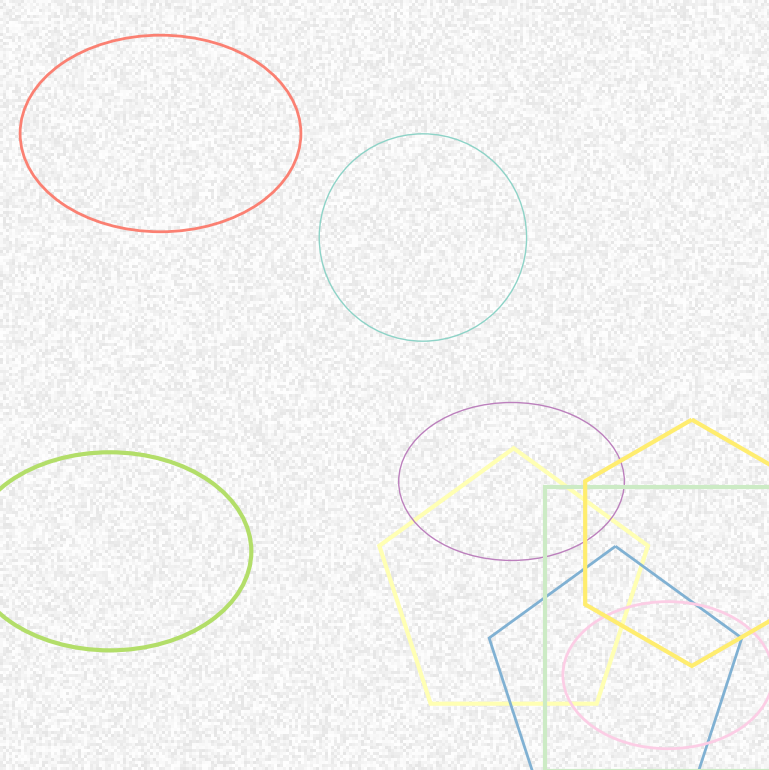[{"shape": "circle", "thickness": 0.5, "radius": 0.67, "center": [0.549, 0.692]}, {"shape": "pentagon", "thickness": 1.5, "radius": 0.92, "center": [0.667, 0.234]}, {"shape": "oval", "thickness": 1, "radius": 0.91, "center": [0.208, 0.827]}, {"shape": "pentagon", "thickness": 1, "radius": 0.86, "center": [0.799, 0.118]}, {"shape": "oval", "thickness": 1.5, "radius": 0.92, "center": [0.143, 0.284]}, {"shape": "oval", "thickness": 1, "radius": 0.68, "center": [0.867, 0.123]}, {"shape": "oval", "thickness": 0.5, "radius": 0.73, "center": [0.664, 0.375]}, {"shape": "square", "thickness": 1.5, "radius": 0.92, "center": [0.892, 0.183]}, {"shape": "hexagon", "thickness": 1.5, "radius": 0.8, "center": [0.898, 0.295]}]